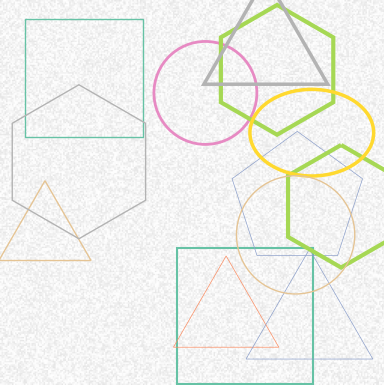[{"shape": "square", "thickness": 1, "radius": 0.76, "center": [0.219, 0.798]}, {"shape": "square", "thickness": 1.5, "radius": 0.89, "center": [0.636, 0.179]}, {"shape": "triangle", "thickness": 0.5, "radius": 0.79, "center": [0.587, 0.177]}, {"shape": "triangle", "thickness": 0.5, "radius": 0.95, "center": [0.804, 0.163]}, {"shape": "pentagon", "thickness": 0.5, "radius": 0.89, "center": [0.772, 0.481]}, {"shape": "circle", "thickness": 2, "radius": 0.67, "center": [0.534, 0.759]}, {"shape": "hexagon", "thickness": 3, "radius": 0.8, "center": [0.886, 0.464]}, {"shape": "hexagon", "thickness": 3, "radius": 0.84, "center": [0.72, 0.819]}, {"shape": "oval", "thickness": 2.5, "radius": 0.8, "center": [0.81, 0.655]}, {"shape": "circle", "thickness": 1, "radius": 0.77, "center": [0.768, 0.39]}, {"shape": "triangle", "thickness": 1, "radius": 0.69, "center": [0.117, 0.392]}, {"shape": "triangle", "thickness": 2.5, "radius": 0.93, "center": [0.69, 0.874]}, {"shape": "hexagon", "thickness": 1, "radius": 1.0, "center": [0.205, 0.58]}]